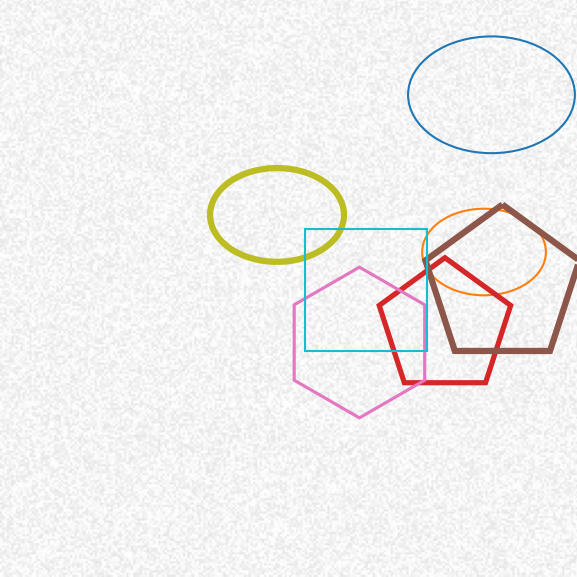[{"shape": "oval", "thickness": 1, "radius": 0.72, "center": [0.851, 0.835]}, {"shape": "oval", "thickness": 1, "radius": 0.54, "center": [0.838, 0.563]}, {"shape": "pentagon", "thickness": 2.5, "radius": 0.6, "center": [0.77, 0.433]}, {"shape": "pentagon", "thickness": 3, "radius": 0.7, "center": [0.87, 0.505]}, {"shape": "hexagon", "thickness": 1.5, "radius": 0.65, "center": [0.622, 0.406]}, {"shape": "oval", "thickness": 3, "radius": 0.58, "center": [0.48, 0.627]}, {"shape": "square", "thickness": 1, "radius": 0.53, "center": [0.634, 0.497]}]